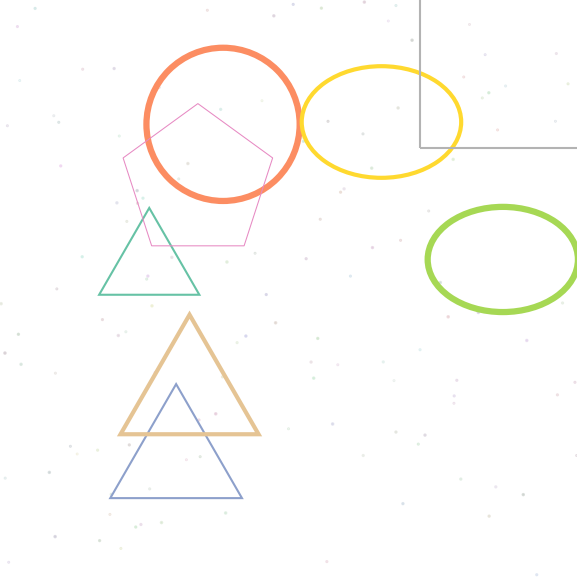[{"shape": "triangle", "thickness": 1, "radius": 0.5, "center": [0.258, 0.539]}, {"shape": "circle", "thickness": 3, "radius": 0.66, "center": [0.386, 0.784]}, {"shape": "triangle", "thickness": 1, "radius": 0.66, "center": [0.305, 0.202]}, {"shape": "pentagon", "thickness": 0.5, "radius": 0.68, "center": [0.343, 0.684]}, {"shape": "oval", "thickness": 3, "radius": 0.65, "center": [0.871, 0.55]}, {"shape": "oval", "thickness": 2, "radius": 0.69, "center": [0.661, 0.788]}, {"shape": "triangle", "thickness": 2, "radius": 0.69, "center": [0.328, 0.316]}, {"shape": "square", "thickness": 1, "radius": 0.72, "center": [0.872, 0.888]}]